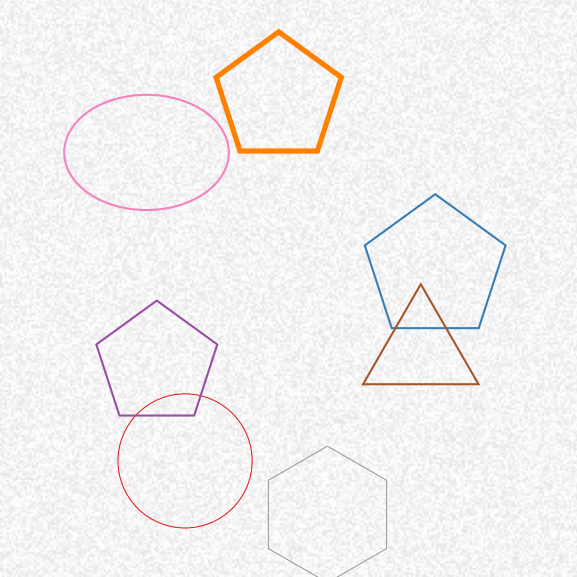[{"shape": "circle", "thickness": 0.5, "radius": 0.58, "center": [0.32, 0.201]}, {"shape": "pentagon", "thickness": 1, "radius": 0.64, "center": [0.754, 0.535]}, {"shape": "pentagon", "thickness": 1, "radius": 0.55, "center": [0.272, 0.369]}, {"shape": "pentagon", "thickness": 2.5, "radius": 0.57, "center": [0.483, 0.83]}, {"shape": "triangle", "thickness": 1, "radius": 0.58, "center": [0.729, 0.392]}, {"shape": "oval", "thickness": 1, "radius": 0.71, "center": [0.254, 0.735]}, {"shape": "hexagon", "thickness": 0.5, "radius": 0.59, "center": [0.567, 0.108]}]